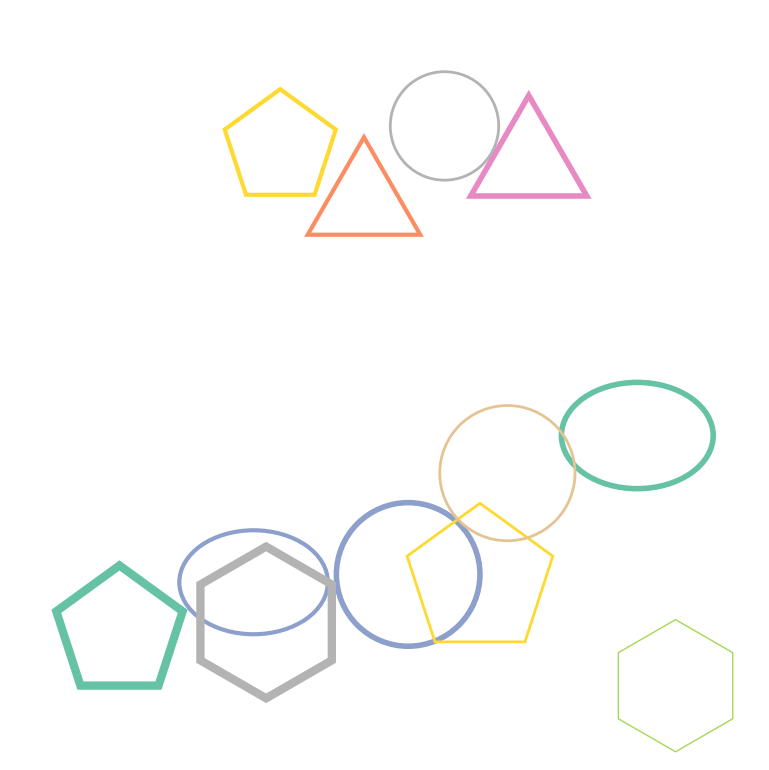[{"shape": "pentagon", "thickness": 3, "radius": 0.43, "center": [0.155, 0.179]}, {"shape": "oval", "thickness": 2, "radius": 0.49, "center": [0.828, 0.434]}, {"shape": "triangle", "thickness": 1.5, "radius": 0.42, "center": [0.473, 0.737]}, {"shape": "circle", "thickness": 2, "radius": 0.47, "center": [0.53, 0.254]}, {"shape": "oval", "thickness": 1.5, "radius": 0.48, "center": [0.329, 0.244]}, {"shape": "triangle", "thickness": 2, "radius": 0.44, "center": [0.687, 0.789]}, {"shape": "hexagon", "thickness": 0.5, "radius": 0.43, "center": [0.877, 0.109]}, {"shape": "pentagon", "thickness": 1.5, "radius": 0.38, "center": [0.364, 0.808]}, {"shape": "pentagon", "thickness": 1, "radius": 0.5, "center": [0.623, 0.247]}, {"shape": "circle", "thickness": 1, "radius": 0.44, "center": [0.659, 0.386]}, {"shape": "hexagon", "thickness": 3, "radius": 0.49, "center": [0.346, 0.192]}, {"shape": "circle", "thickness": 1, "radius": 0.35, "center": [0.577, 0.836]}]